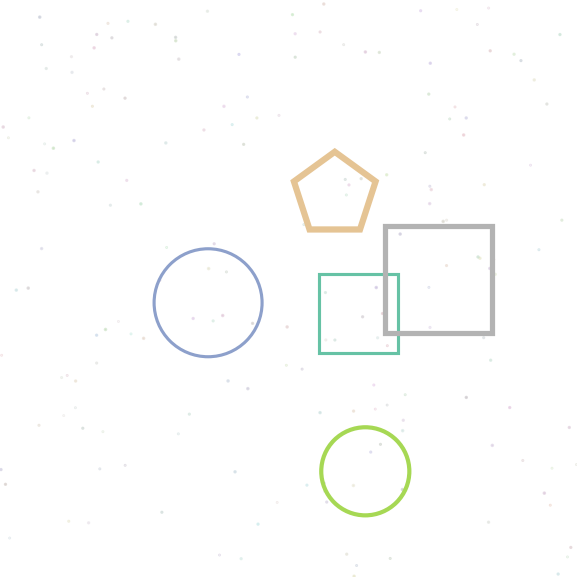[{"shape": "square", "thickness": 1.5, "radius": 0.34, "center": [0.62, 0.456]}, {"shape": "circle", "thickness": 1.5, "radius": 0.47, "center": [0.36, 0.475]}, {"shape": "circle", "thickness": 2, "radius": 0.38, "center": [0.633, 0.183]}, {"shape": "pentagon", "thickness": 3, "radius": 0.37, "center": [0.58, 0.662]}, {"shape": "square", "thickness": 2.5, "radius": 0.46, "center": [0.76, 0.515]}]